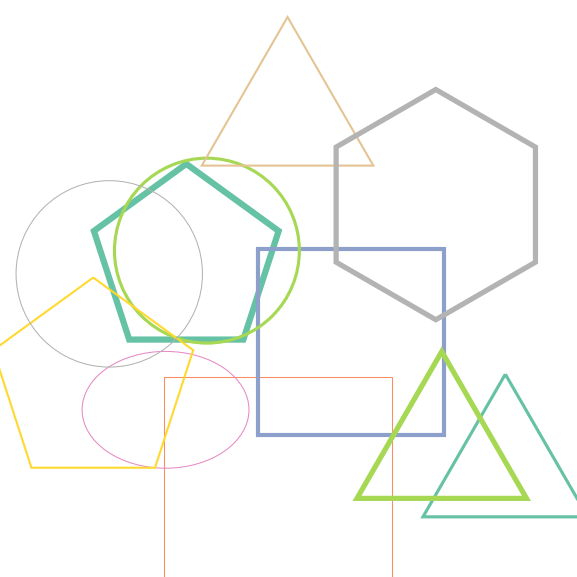[{"shape": "pentagon", "thickness": 3, "radius": 0.84, "center": [0.323, 0.547]}, {"shape": "triangle", "thickness": 1.5, "radius": 0.82, "center": [0.875, 0.187]}, {"shape": "square", "thickness": 0.5, "radius": 0.99, "center": [0.482, 0.148]}, {"shape": "square", "thickness": 2, "radius": 0.81, "center": [0.608, 0.406]}, {"shape": "oval", "thickness": 0.5, "radius": 0.72, "center": [0.287, 0.29]}, {"shape": "circle", "thickness": 1.5, "radius": 0.8, "center": [0.358, 0.565]}, {"shape": "triangle", "thickness": 2.5, "radius": 0.85, "center": [0.765, 0.221]}, {"shape": "pentagon", "thickness": 1, "radius": 0.91, "center": [0.161, 0.337]}, {"shape": "triangle", "thickness": 1, "radius": 0.86, "center": [0.498, 0.798]}, {"shape": "circle", "thickness": 0.5, "radius": 0.81, "center": [0.189, 0.525]}, {"shape": "hexagon", "thickness": 2.5, "radius": 1.0, "center": [0.755, 0.645]}]